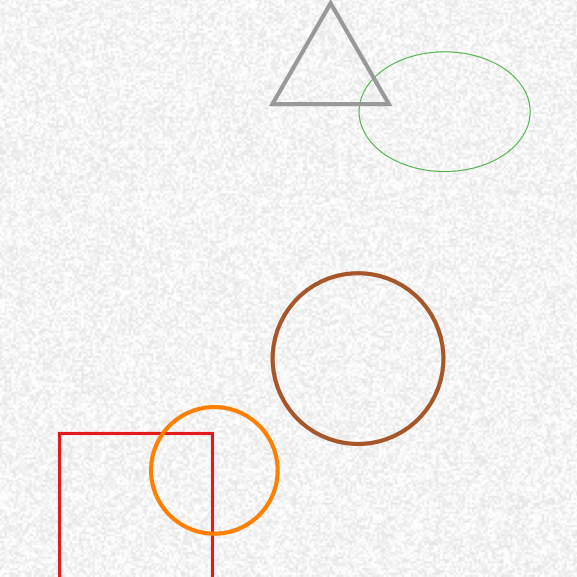[{"shape": "square", "thickness": 1.5, "radius": 0.66, "center": [0.234, 0.117]}, {"shape": "oval", "thickness": 0.5, "radius": 0.74, "center": [0.77, 0.806]}, {"shape": "circle", "thickness": 2, "radius": 0.55, "center": [0.371, 0.185]}, {"shape": "circle", "thickness": 2, "radius": 0.74, "center": [0.62, 0.378]}, {"shape": "triangle", "thickness": 2, "radius": 0.58, "center": [0.573, 0.877]}]